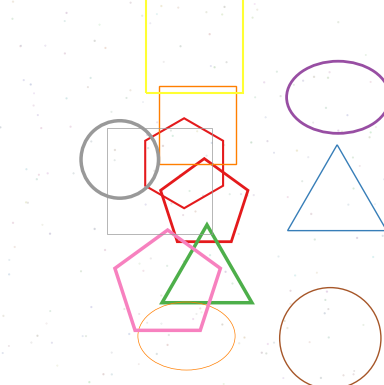[{"shape": "hexagon", "thickness": 1.5, "radius": 0.58, "center": [0.478, 0.576]}, {"shape": "pentagon", "thickness": 2, "radius": 0.6, "center": [0.531, 0.469]}, {"shape": "triangle", "thickness": 1, "radius": 0.74, "center": [0.876, 0.475]}, {"shape": "triangle", "thickness": 2.5, "radius": 0.67, "center": [0.538, 0.281]}, {"shape": "oval", "thickness": 2, "radius": 0.67, "center": [0.878, 0.747]}, {"shape": "square", "thickness": 1, "radius": 0.5, "center": [0.513, 0.675]}, {"shape": "oval", "thickness": 0.5, "radius": 0.63, "center": [0.484, 0.127]}, {"shape": "square", "thickness": 1.5, "radius": 0.63, "center": [0.506, 0.884]}, {"shape": "circle", "thickness": 1, "radius": 0.66, "center": [0.858, 0.121]}, {"shape": "pentagon", "thickness": 2.5, "radius": 0.72, "center": [0.435, 0.258]}, {"shape": "circle", "thickness": 2.5, "radius": 0.5, "center": [0.311, 0.586]}, {"shape": "square", "thickness": 0.5, "radius": 0.68, "center": [0.414, 0.53]}]